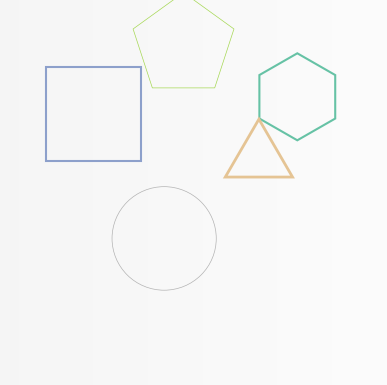[{"shape": "hexagon", "thickness": 1.5, "radius": 0.56, "center": [0.767, 0.749]}, {"shape": "square", "thickness": 1.5, "radius": 0.61, "center": [0.241, 0.704]}, {"shape": "pentagon", "thickness": 0.5, "radius": 0.68, "center": [0.474, 0.882]}, {"shape": "triangle", "thickness": 2, "radius": 0.5, "center": [0.668, 0.59]}, {"shape": "circle", "thickness": 0.5, "radius": 0.67, "center": [0.424, 0.381]}]